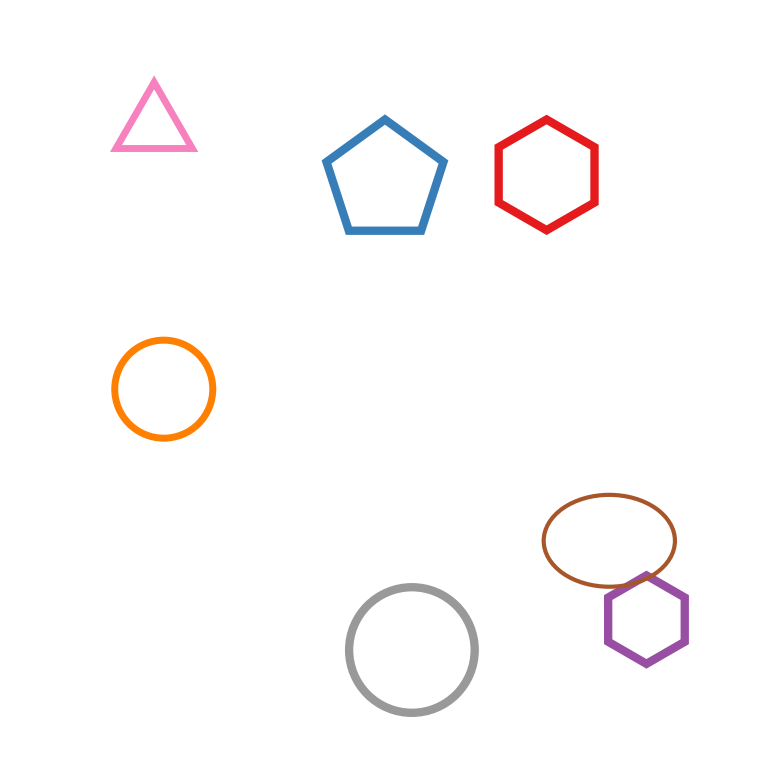[{"shape": "hexagon", "thickness": 3, "radius": 0.36, "center": [0.71, 0.773]}, {"shape": "pentagon", "thickness": 3, "radius": 0.4, "center": [0.5, 0.765]}, {"shape": "hexagon", "thickness": 3, "radius": 0.29, "center": [0.84, 0.195]}, {"shape": "circle", "thickness": 2.5, "radius": 0.32, "center": [0.213, 0.495]}, {"shape": "oval", "thickness": 1.5, "radius": 0.43, "center": [0.791, 0.298]}, {"shape": "triangle", "thickness": 2.5, "radius": 0.29, "center": [0.2, 0.836]}, {"shape": "circle", "thickness": 3, "radius": 0.41, "center": [0.535, 0.156]}]